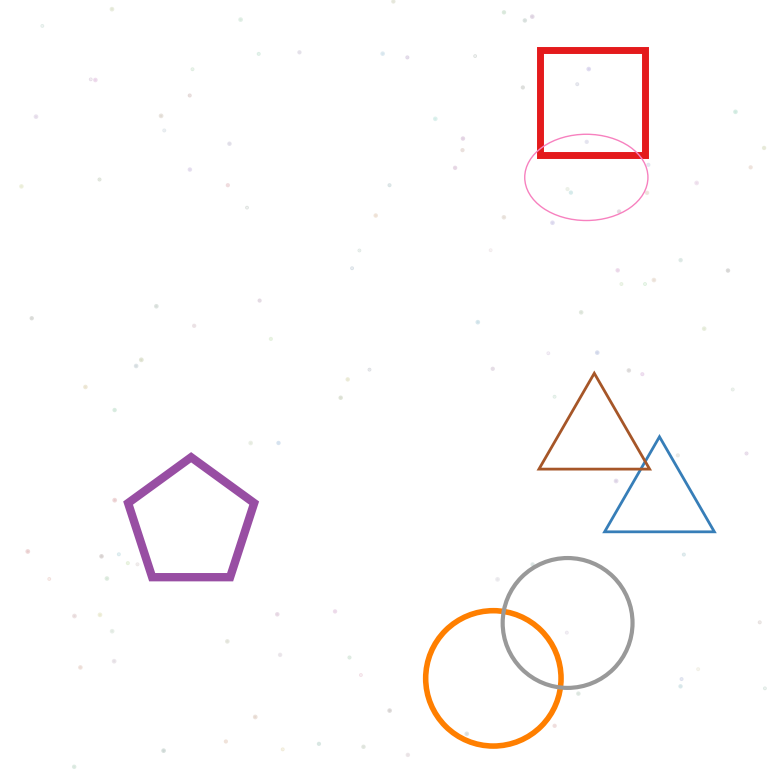[{"shape": "square", "thickness": 2.5, "radius": 0.34, "center": [0.77, 0.867]}, {"shape": "triangle", "thickness": 1, "radius": 0.41, "center": [0.856, 0.35]}, {"shape": "pentagon", "thickness": 3, "radius": 0.43, "center": [0.248, 0.32]}, {"shape": "circle", "thickness": 2, "radius": 0.44, "center": [0.641, 0.119]}, {"shape": "triangle", "thickness": 1, "radius": 0.41, "center": [0.772, 0.432]}, {"shape": "oval", "thickness": 0.5, "radius": 0.4, "center": [0.761, 0.77]}, {"shape": "circle", "thickness": 1.5, "radius": 0.42, "center": [0.737, 0.191]}]